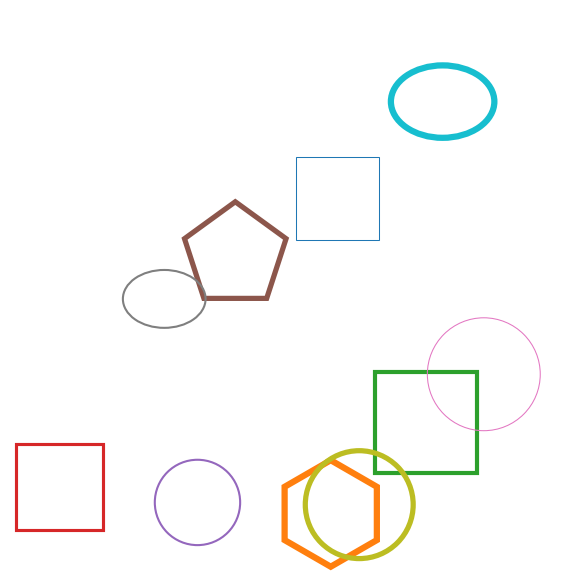[{"shape": "square", "thickness": 0.5, "radius": 0.36, "center": [0.585, 0.656]}, {"shape": "hexagon", "thickness": 3, "radius": 0.46, "center": [0.573, 0.11]}, {"shape": "square", "thickness": 2, "radius": 0.44, "center": [0.738, 0.267]}, {"shape": "square", "thickness": 1.5, "radius": 0.37, "center": [0.103, 0.156]}, {"shape": "circle", "thickness": 1, "radius": 0.37, "center": [0.342, 0.129]}, {"shape": "pentagon", "thickness": 2.5, "radius": 0.46, "center": [0.407, 0.557]}, {"shape": "circle", "thickness": 0.5, "radius": 0.49, "center": [0.838, 0.351]}, {"shape": "oval", "thickness": 1, "radius": 0.36, "center": [0.284, 0.482]}, {"shape": "circle", "thickness": 2.5, "radius": 0.47, "center": [0.622, 0.125]}, {"shape": "oval", "thickness": 3, "radius": 0.45, "center": [0.766, 0.823]}]